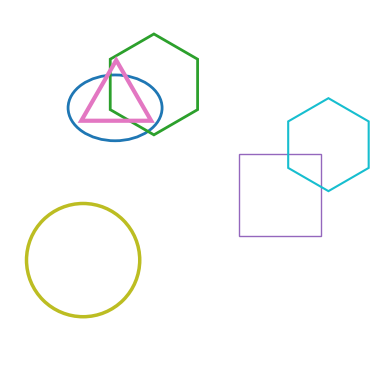[{"shape": "oval", "thickness": 2, "radius": 0.61, "center": [0.299, 0.72]}, {"shape": "hexagon", "thickness": 2, "radius": 0.65, "center": [0.4, 0.781]}, {"shape": "square", "thickness": 1, "radius": 0.53, "center": [0.728, 0.493]}, {"shape": "triangle", "thickness": 3, "radius": 0.52, "center": [0.302, 0.739]}, {"shape": "circle", "thickness": 2.5, "radius": 0.74, "center": [0.216, 0.324]}, {"shape": "hexagon", "thickness": 1.5, "radius": 0.6, "center": [0.853, 0.624]}]